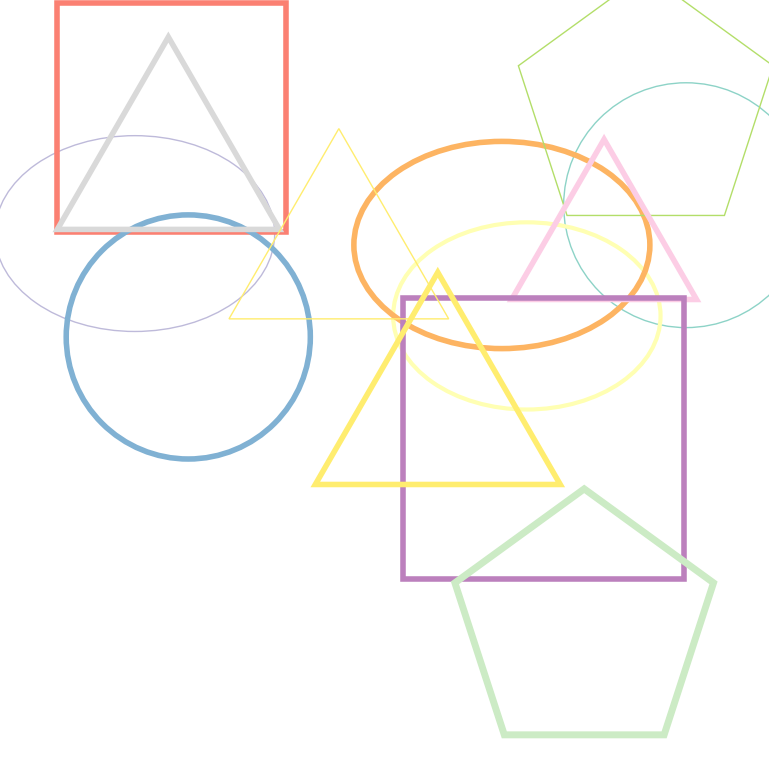[{"shape": "circle", "thickness": 0.5, "radius": 0.79, "center": [0.891, 0.734]}, {"shape": "oval", "thickness": 1.5, "radius": 0.87, "center": [0.684, 0.59]}, {"shape": "oval", "thickness": 0.5, "radius": 0.91, "center": [0.175, 0.697]}, {"shape": "square", "thickness": 2, "radius": 0.74, "center": [0.223, 0.847]}, {"shape": "circle", "thickness": 2, "radius": 0.79, "center": [0.245, 0.562]}, {"shape": "oval", "thickness": 2, "radius": 0.96, "center": [0.652, 0.682]}, {"shape": "pentagon", "thickness": 0.5, "radius": 0.87, "center": [0.839, 0.861]}, {"shape": "triangle", "thickness": 2, "radius": 0.69, "center": [0.785, 0.68]}, {"shape": "triangle", "thickness": 2, "radius": 0.83, "center": [0.219, 0.785]}, {"shape": "square", "thickness": 2, "radius": 0.91, "center": [0.706, 0.431]}, {"shape": "pentagon", "thickness": 2.5, "radius": 0.88, "center": [0.759, 0.189]}, {"shape": "triangle", "thickness": 0.5, "radius": 0.82, "center": [0.44, 0.668]}, {"shape": "triangle", "thickness": 2, "radius": 0.92, "center": [0.569, 0.463]}]